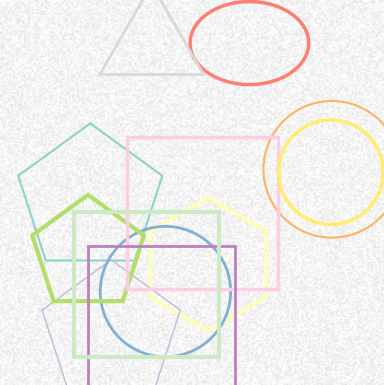[{"shape": "pentagon", "thickness": 1.5, "radius": 0.98, "center": [0.234, 0.483]}, {"shape": "hexagon", "thickness": 2.5, "radius": 0.86, "center": [0.541, 0.314]}, {"shape": "pentagon", "thickness": 1, "radius": 0.94, "center": [0.289, 0.136]}, {"shape": "oval", "thickness": 2.5, "radius": 0.77, "center": [0.648, 0.888]}, {"shape": "circle", "thickness": 2, "radius": 0.85, "center": [0.43, 0.243]}, {"shape": "circle", "thickness": 1.5, "radius": 0.89, "center": [0.862, 0.56]}, {"shape": "pentagon", "thickness": 3, "radius": 0.76, "center": [0.229, 0.341]}, {"shape": "square", "thickness": 2.5, "radius": 0.98, "center": [0.526, 0.447]}, {"shape": "triangle", "thickness": 2, "radius": 0.78, "center": [0.394, 0.884]}, {"shape": "square", "thickness": 2, "radius": 0.95, "center": [0.42, 0.17]}, {"shape": "square", "thickness": 3, "radius": 0.94, "center": [0.38, 0.262]}, {"shape": "circle", "thickness": 2.5, "radius": 0.68, "center": [0.859, 0.553]}]